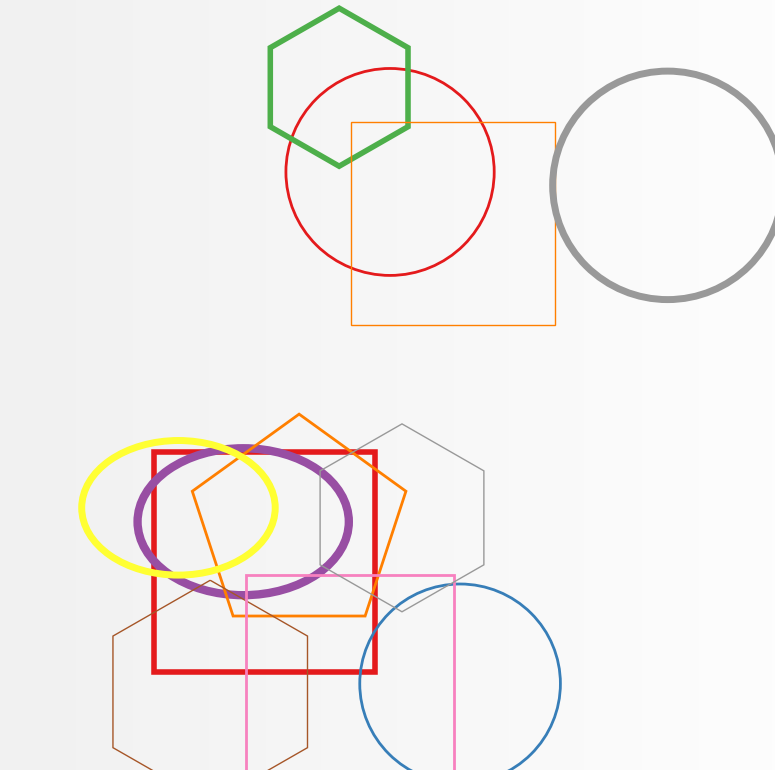[{"shape": "circle", "thickness": 1, "radius": 0.67, "center": [0.503, 0.777]}, {"shape": "square", "thickness": 2, "radius": 0.71, "center": [0.341, 0.27]}, {"shape": "circle", "thickness": 1, "radius": 0.65, "center": [0.594, 0.112]}, {"shape": "hexagon", "thickness": 2, "radius": 0.51, "center": [0.438, 0.887]}, {"shape": "oval", "thickness": 3, "radius": 0.68, "center": [0.314, 0.322]}, {"shape": "square", "thickness": 0.5, "radius": 0.66, "center": [0.584, 0.71]}, {"shape": "pentagon", "thickness": 1, "radius": 0.72, "center": [0.386, 0.317]}, {"shape": "oval", "thickness": 2.5, "radius": 0.62, "center": [0.23, 0.341]}, {"shape": "hexagon", "thickness": 0.5, "radius": 0.72, "center": [0.271, 0.101]}, {"shape": "square", "thickness": 1, "radius": 0.67, "center": [0.452, 0.119]}, {"shape": "hexagon", "thickness": 0.5, "radius": 0.61, "center": [0.519, 0.327]}, {"shape": "circle", "thickness": 2.5, "radius": 0.74, "center": [0.861, 0.759]}]